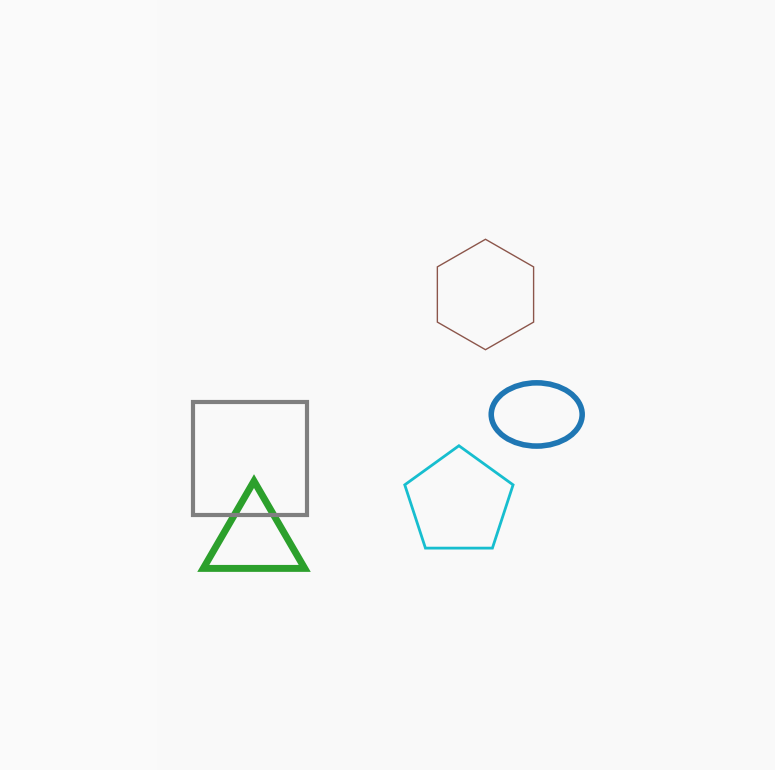[{"shape": "oval", "thickness": 2, "radius": 0.29, "center": [0.693, 0.462]}, {"shape": "triangle", "thickness": 2.5, "radius": 0.38, "center": [0.328, 0.3]}, {"shape": "hexagon", "thickness": 0.5, "radius": 0.36, "center": [0.626, 0.618]}, {"shape": "square", "thickness": 1.5, "radius": 0.37, "center": [0.323, 0.404]}, {"shape": "pentagon", "thickness": 1, "radius": 0.37, "center": [0.592, 0.348]}]